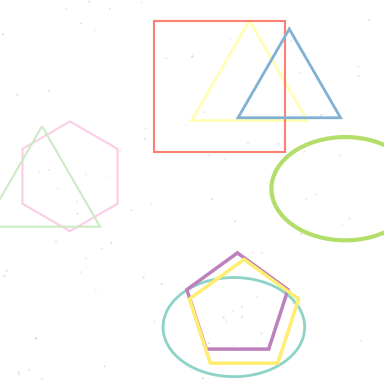[{"shape": "oval", "thickness": 2, "radius": 0.92, "center": [0.607, 0.15]}, {"shape": "triangle", "thickness": 2, "radius": 0.87, "center": [0.648, 0.773]}, {"shape": "square", "thickness": 1.5, "radius": 0.85, "center": [0.571, 0.775]}, {"shape": "triangle", "thickness": 2, "radius": 0.77, "center": [0.751, 0.771]}, {"shape": "oval", "thickness": 3, "radius": 0.96, "center": [0.897, 0.51]}, {"shape": "hexagon", "thickness": 1.5, "radius": 0.71, "center": [0.182, 0.542]}, {"shape": "pentagon", "thickness": 2.5, "radius": 0.69, "center": [0.617, 0.205]}, {"shape": "triangle", "thickness": 1.5, "radius": 0.87, "center": [0.109, 0.498]}, {"shape": "pentagon", "thickness": 2.5, "radius": 0.74, "center": [0.634, 0.177]}]